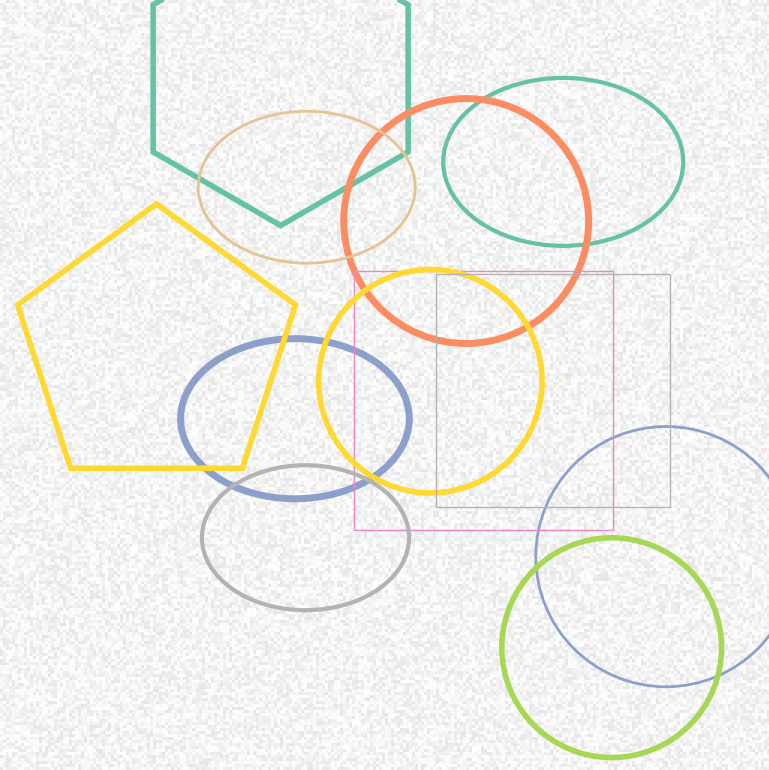[{"shape": "oval", "thickness": 1.5, "radius": 0.78, "center": [0.732, 0.79]}, {"shape": "hexagon", "thickness": 2, "radius": 0.96, "center": [0.364, 0.898]}, {"shape": "circle", "thickness": 2.5, "radius": 0.8, "center": [0.605, 0.713]}, {"shape": "oval", "thickness": 2.5, "radius": 0.74, "center": [0.383, 0.456]}, {"shape": "circle", "thickness": 1, "radius": 0.84, "center": [0.865, 0.277]}, {"shape": "square", "thickness": 0.5, "radius": 0.84, "center": [0.628, 0.48]}, {"shape": "circle", "thickness": 2, "radius": 0.71, "center": [0.794, 0.159]}, {"shape": "pentagon", "thickness": 2, "radius": 0.95, "center": [0.203, 0.545]}, {"shape": "circle", "thickness": 2, "radius": 0.73, "center": [0.559, 0.505]}, {"shape": "oval", "thickness": 1, "radius": 0.7, "center": [0.398, 0.757]}, {"shape": "oval", "thickness": 1.5, "radius": 0.67, "center": [0.397, 0.302]}, {"shape": "square", "thickness": 0.5, "radius": 0.76, "center": [0.718, 0.493]}]